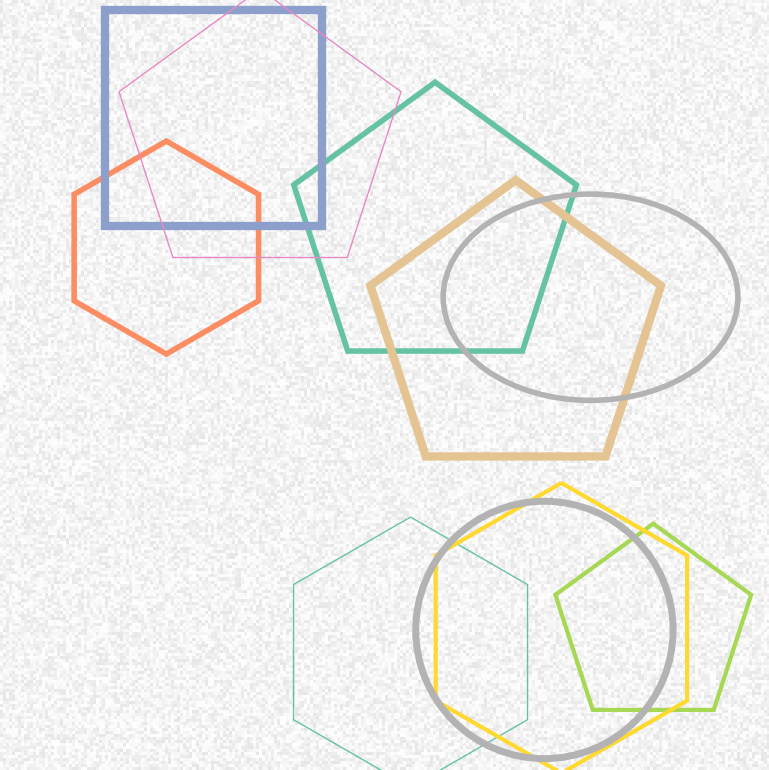[{"shape": "hexagon", "thickness": 0.5, "radius": 0.88, "center": [0.533, 0.153]}, {"shape": "pentagon", "thickness": 2, "radius": 0.96, "center": [0.565, 0.7]}, {"shape": "hexagon", "thickness": 2, "radius": 0.69, "center": [0.216, 0.678]}, {"shape": "square", "thickness": 3, "radius": 0.7, "center": [0.277, 0.847]}, {"shape": "pentagon", "thickness": 0.5, "radius": 0.96, "center": [0.338, 0.821]}, {"shape": "pentagon", "thickness": 1.5, "radius": 0.67, "center": [0.848, 0.186]}, {"shape": "hexagon", "thickness": 1.5, "radius": 0.94, "center": [0.729, 0.184]}, {"shape": "pentagon", "thickness": 3, "radius": 0.99, "center": [0.67, 0.568]}, {"shape": "oval", "thickness": 2, "radius": 0.96, "center": [0.767, 0.614]}, {"shape": "circle", "thickness": 2.5, "radius": 0.84, "center": [0.707, 0.182]}]